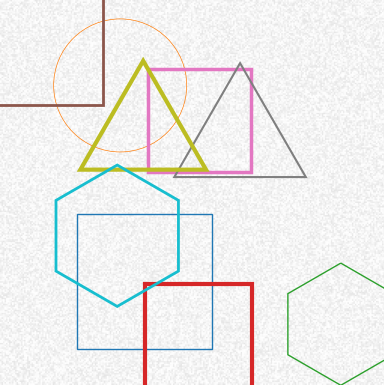[{"shape": "square", "thickness": 1, "radius": 0.88, "center": [0.376, 0.268]}, {"shape": "circle", "thickness": 0.5, "radius": 0.86, "center": [0.312, 0.778]}, {"shape": "hexagon", "thickness": 1, "radius": 0.79, "center": [0.885, 0.158]}, {"shape": "square", "thickness": 3, "radius": 0.7, "center": [0.516, 0.122]}, {"shape": "square", "thickness": 2, "radius": 0.81, "center": [0.104, 0.889]}, {"shape": "square", "thickness": 2.5, "radius": 0.67, "center": [0.519, 0.686]}, {"shape": "triangle", "thickness": 1.5, "radius": 0.99, "center": [0.624, 0.639]}, {"shape": "triangle", "thickness": 3, "radius": 0.94, "center": [0.372, 0.654]}, {"shape": "hexagon", "thickness": 2, "radius": 0.92, "center": [0.304, 0.388]}]